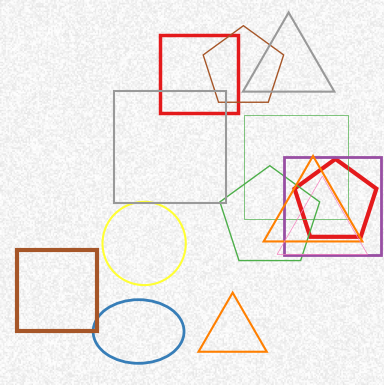[{"shape": "square", "thickness": 2.5, "radius": 0.51, "center": [0.517, 0.808]}, {"shape": "pentagon", "thickness": 3, "radius": 0.56, "center": [0.871, 0.475]}, {"shape": "oval", "thickness": 2, "radius": 0.59, "center": [0.36, 0.139]}, {"shape": "square", "thickness": 0.5, "radius": 0.67, "center": [0.769, 0.566]}, {"shape": "pentagon", "thickness": 1, "radius": 0.68, "center": [0.701, 0.433]}, {"shape": "square", "thickness": 2, "radius": 0.63, "center": [0.863, 0.465]}, {"shape": "triangle", "thickness": 1.5, "radius": 0.74, "center": [0.813, 0.447]}, {"shape": "triangle", "thickness": 1.5, "radius": 0.51, "center": [0.604, 0.138]}, {"shape": "circle", "thickness": 1.5, "radius": 0.54, "center": [0.374, 0.368]}, {"shape": "square", "thickness": 3, "radius": 0.52, "center": [0.147, 0.245]}, {"shape": "pentagon", "thickness": 1, "radius": 0.55, "center": [0.632, 0.823]}, {"shape": "triangle", "thickness": 0.5, "radius": 0.68, "center": [0.837, 0.407]}, {"shape": "triangle", "thickness": 1.5, "radius": 0.69, "center": [0.75, 0.831]}, {"shape": "square", "thickness": 1.5, "radius": 0.73, "center": [0.441, 0.617]}]